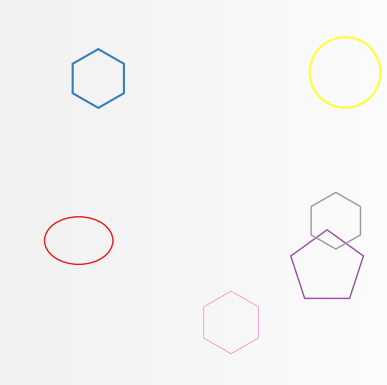[{"shape": "oval", "thickness": 1, "radius": 0.44, "center": [0.203, 0.375]}, {"shape": "hexagon", "thickness": 1.5, "radius": 0.38, "center": [0.254, 0.796]}, {"shape": "pentagon", "thickness": 1, "radius": 0.49, "center": [0.844, 0.305]}, {"shape": "circle", "thickness": 1.5, "radius": 0.46, "center": [0.891, 0.812]}, {"shape": "hexagon", "thickness": 0.5, "radius": 0.41, "center": [0.596, 0.163]}, {"shape": "hexagon", "thickness": 1, "radius": 0.37, "center": [0.867, 0.427]}]